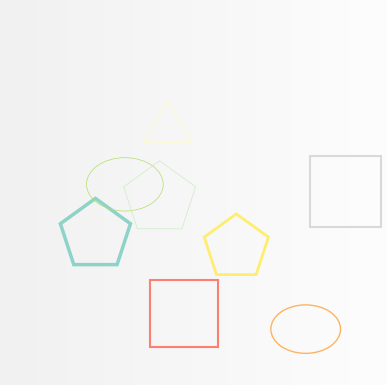[{"shape": "pentagon", "thickness": 2.5, "radius": 0.48, "center": [0.246, 0.39]}, {"shape": "triangle", "thickness": 0.5, "radius": 0.36, "center": [0.433, 0.667]}, {"shape": "square", "thickness": 1.5, "radius": 0.44, "center": [0.475, 0.185]}, {"shape": "oval", "thickness": 1, "radius": 0.45, "center": [0.789, 0.145]}, {"shape": "oval", "thickness": 0.5, "radius": 0.49, "center": [0.322, 0.521]}, {"shape": "square", "thickness": 1.5, "radius": 0.46, "center": [0.891, 0.503]}, {"shape": "pentagon", "thickness": 0.5, "radius": 0.49, "center": [0.412, 0.485]}, {"shape": "pentagon", "thickness": 2, "radius": 0.44, "center": [0.61, 0.357]}]